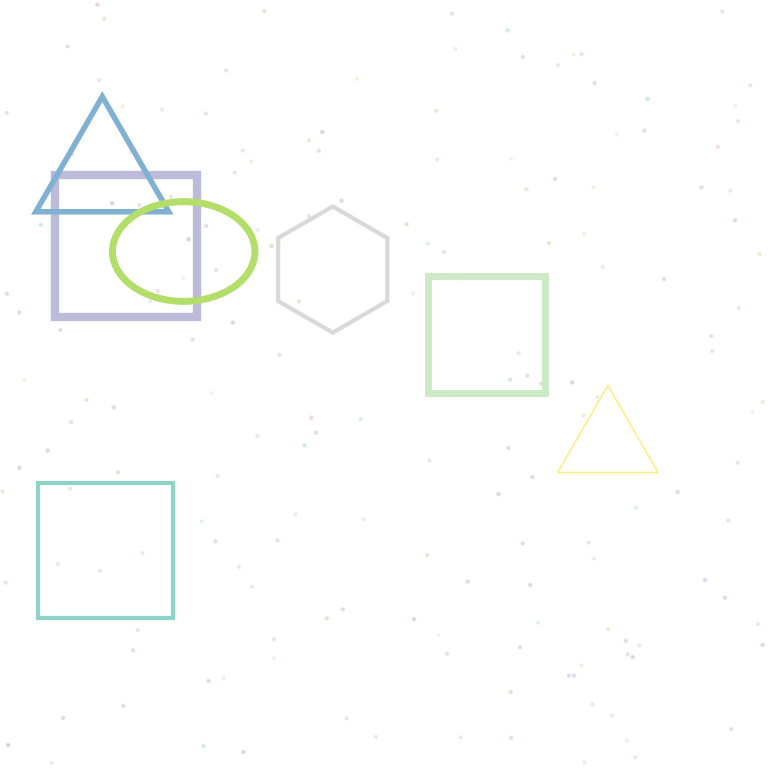[{"shape": "square", "thickness": 1.5, "radius": 0.44, "center": [0.137, 0.285]}, {"shape": "square", "thickness": 3, "radius": 0.46, "center": [0.163, 0.681]}, {"shape": "triangle", "thickness": 2, "radius": 0.5, "center": [0.133, 0.775]}, {"shape": "oval", "thickness": 2.5, "radius": 0.46, "center": [0.239, 0.673]}, {"shape": "hexagon", "thickness": 1.5, "radius": 0.41, "center": [0.432, 0.65]}, {"shape": "square", "thickness": 2.5, "radius": 0.38, "center": [0.632, 0.565]}, {"shape": "triangle", "thickness": 0.5, "radius": 0.38, "center": [0.789, 0.424]}]